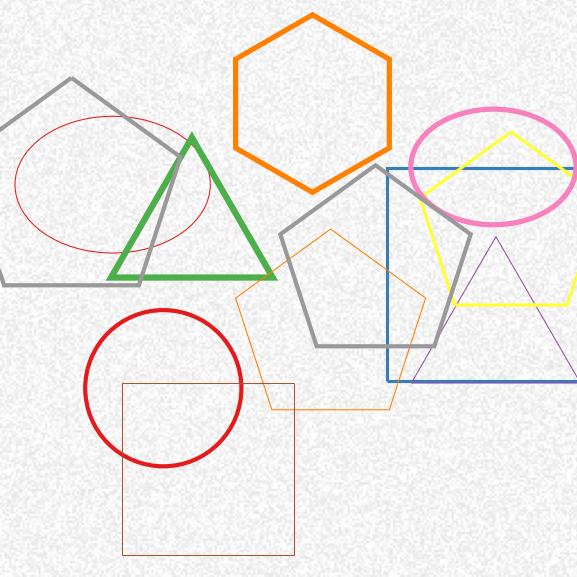[{"shape": "oval", "thickness": 0.5, "radius": 0.85, "center": [0.195, 0.679]}, {"shape": "circle", "thickness": 2, "radius": 0.68, "center": [0.283, 0.327]}, {"shape": "square", "thickness": 1.5, "radius": 0.92, "center": [0.854, 0.524]}, {"shape": "triangle", "thickness": 3, "radius": 0.81, "center": [0.332, 0.599]}, {"shape": "triangle", "thickness": 0.5, "radius": 0.84, "center": [0.859, 0.42]}, {"shape": "pentagon", "thickness": 0.5, "radius": 0.87, "center": [0.572, 0.43]}, {"shape": "hexagon", "thickness": 2.5, "radius": 0.77, "center": [0.541, 0.82]}, {"shape": "pentagon", "thickness": 1.5, "radius": 0.83, "center": [0.885, 0.605]}, {"shape": "square", "thickness": 0.5, "radius": 0.75, "center": [0.36, 0.187]}, {"shape": "oval", "thickness": 2.5, "radius": 0.72, "center": [0.854, 0.71]}, {"shape": "pentagon", "thickness": 2, "radius": 0.87, "center": [0.65, 0.54]}, {"shape": "pentagon", "thickness": 2, "radius": 0.99, "center": [0.124, 0.666]}]